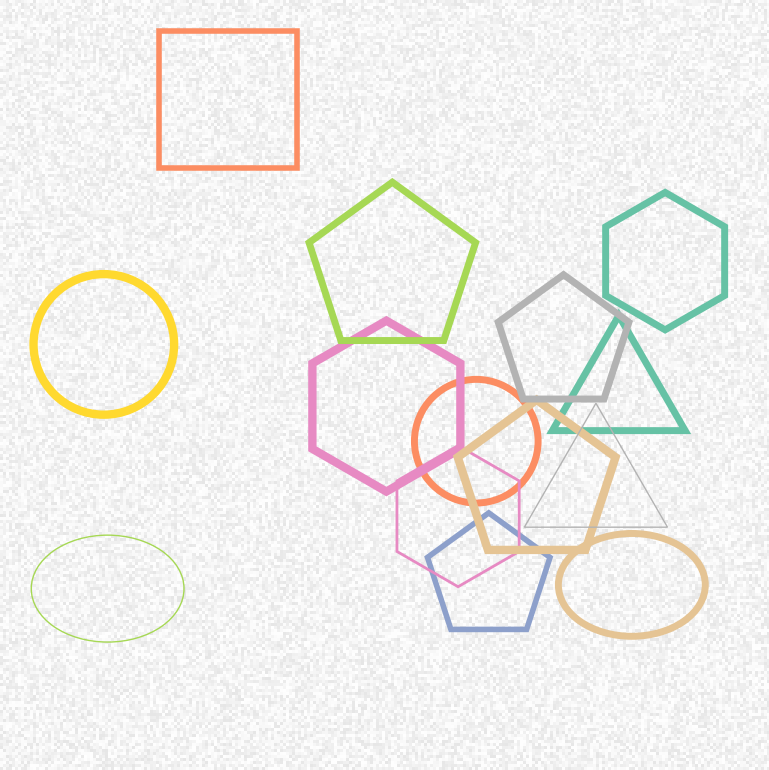[{"shape": "triangle", "thickness": 2.5, "radius": 0.5, "center": [0.804, 0.491]}, {"shape": "hexagon", "thickness": 2.5, "radius": 0.45, "center": [0.864, 0.661]}, {"shape": "square", "thickness": 2, "radius": 0.45, "center": [0.296, 0.871]}, {"shape": "circle", "thickness": 2.5, "radius": 0.4, "center": [0.619, 0.427]}, {"shape": "pentagon", "thickness": 2, "radius": 0.42, "center": [0.635, 0.25]}, {"shape": "hexagon", "thickness": 3, "radius": 0.55, "center": [0.502, 0.473]}, {"shape": "hexagon", "thickness": 1, "radius": 0.46, "center": [0.595, 0.33]}, {"shape": "pentagon", "thickness": 2.5, "radius": 0.57, "center": [0.51, 0.65]}, {"shape": "oval", "thickness": 0.5, "radius": 0.5, "center": [0.14, 0.236]}, {"shape": "circle", "thickness": 3, "radius": 0.46, "center": [0.135, 0.553]}, {"shape": "oval", "thickness": 2.5, "radius": 0.48, "center": [0.821, 0.24]}, {"shape": "pentagon", "thickness": 3, "radius": 0.54, "center": [0.697, 0.373]}, {"shape": "triangle", "thickness": 0.5, "radius": 0.54, "center": [0.774, 0.369]}, {"shape": "pentagon", "thickness": 2.5, "radius": 0.45, "center": [0.732, 0.554]}]